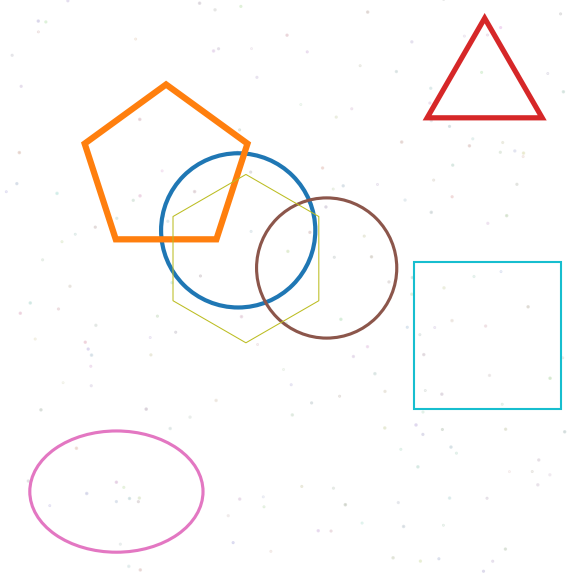[{"shape": "circle", "thickness": 2, "radius": 0.67, "center": [0.412, 0.6]}, {"shape": "pentagon", "thickness": 3, "radius": 0.74, "center": [0.288, 0.705]}, {"shape": "triangle", "thickness": 2.5, "radius": 0.58, "center": [0.839, 0.853]}, {"shape": "circle", "thickness": 1.5, "radius": 0.61, "center": [0.566, 0.535]}, {"shape": "oval", "thickness": 1.5, "radius": 0.75, "center": [0.202, 0.148]}, {"shape": "hexagon", "thickness": 0.5, "radius": 0.73, "center": [0.426, 0.551]}, {"shape": "square", "thickness": 1, "radius": 0.64, "center": [0.844, 0.418]}]